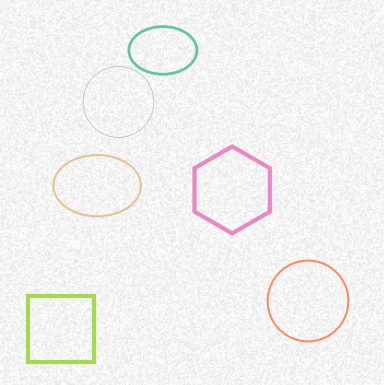[{"shape": "oval", "thickness": 2, "radius": 0.44, "center": [0.423, 0.869]}, {"shape": "circle", "thickness": 1.5, "radius": 0.52, "center": [0.8, 0.218]}, {"shape": "hexagon", "thickness": 3, "radius": 0.56, "center": [0.603, 0.507]}, {"shape": "square", "thickness": 3, "radius": 0.42, "center": [0.158, 0.146]}, {"shape": "oval", "thickness": 1.5, "radius": 0.57, "center": [0.253, 0.518]}, {"shape": "circle", "thickness": 0.5, "radius": 0.46, "center": [0.308, 0.735]}]